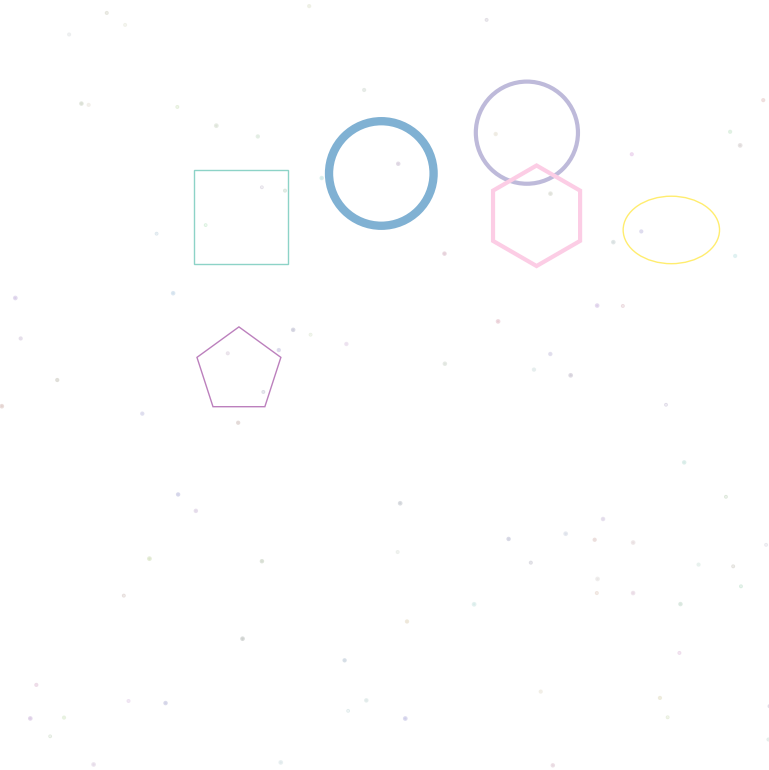[{"shape": "square", "thickness": 0.5, "radius": 0.31, "center": [0.313, 0.718]}, {"shape": "circle", "thickness": 1.5, "radius": 0.33, "center": [0.684, 0.828]}, {"shape": "circle", "thickness": 3, "radius": 0.34, "center": [0.495, 0.775]}, {"shape": "hexagon", "thickness": 1.5, "radius": 0.33, "center": [0.697, 0.72]}, {"shape": "pentagon", "thickness": 0.5, "radius": 0.29, "center": [0.31, 0.518]}, {"shape": "oval", "thickness": 0.5, "radius": 0.31, "center": [0.872, 0.701]}]